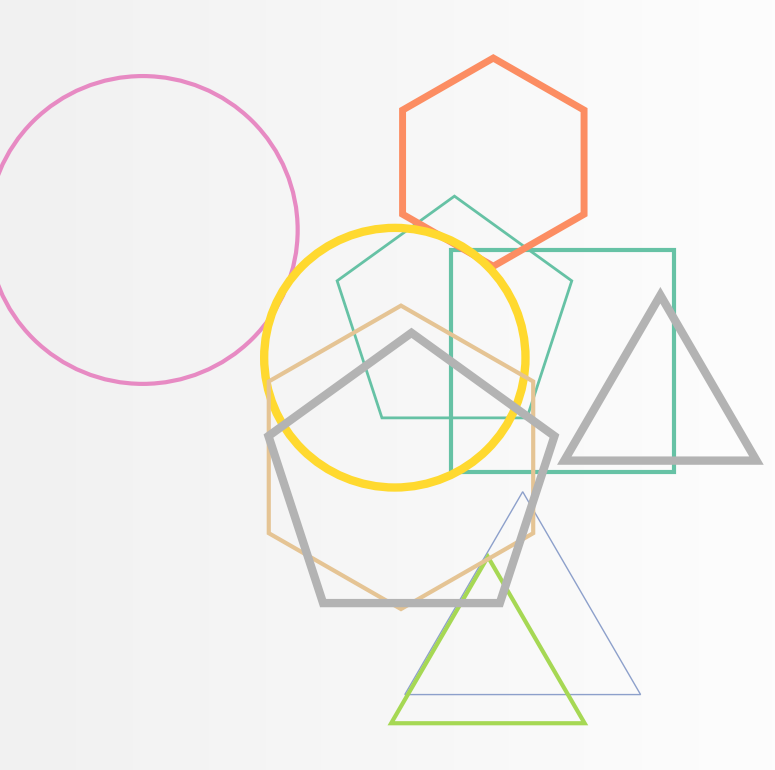[{"shape": "pentagon", "thickness": 1, "radius": 0.8, "center": [0.586, 0.586]}, {"shape": "square", "thickness": 1.5, "radius": 0.72, "center": [0.725, 0.531]}, {"shape": "hexagon", "thickness": 2.5, "radius": 0.68, "center": [0.637, 0.789]}, {"shape": "triangle", "thickness": 0.5, "radius": 0.88, "center": [0.674, 0.186]}, {"shape": "circle", "thickness": 1.5, "radius": 1.0, "center": [0.184, 0.701]}, {"shape": "triangle", "thickness": 1.5, "radius": 0.72, "center": [0.63, 0.133]}, {"shape": "circle", "thickness": 3, "radius": 0.84, "center": [0.509, 0.535]}, {"shape": "hexagon", "thickness": 1.5, "radius": 0.99, "center": [0.517, 0.406]}, {"shape": "pentagon", "thickness": 3, "radius": 0.97, "center": [0.531, 0.374]}, {"shape": "triangle", "thickness": 3, "radius": 0.72, "center": [0.852, 0.473]}]